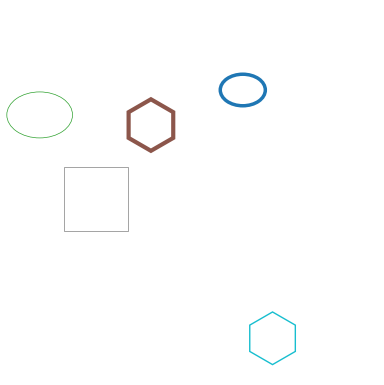[{"shape": "oval", "thickness": 2.5, "radius": 0.29, "center": [0.631, 0.766]}, {"shape": "oval", "thickness": 0.5, "radius": 0.43, "center": [0.103, 0.702]}, {"shape": "hexagon", "thickness": 3, "radius": 0.33, "center": [0.392, 0.675]}, {"shape": "square", "thickness": 0.5, "radius": 0.42, "center": [0.249, 0.483]}, {"shape": "hexagon", "thickness": 1, "radius": 0.34, "center": [0.708, 0.121]}]